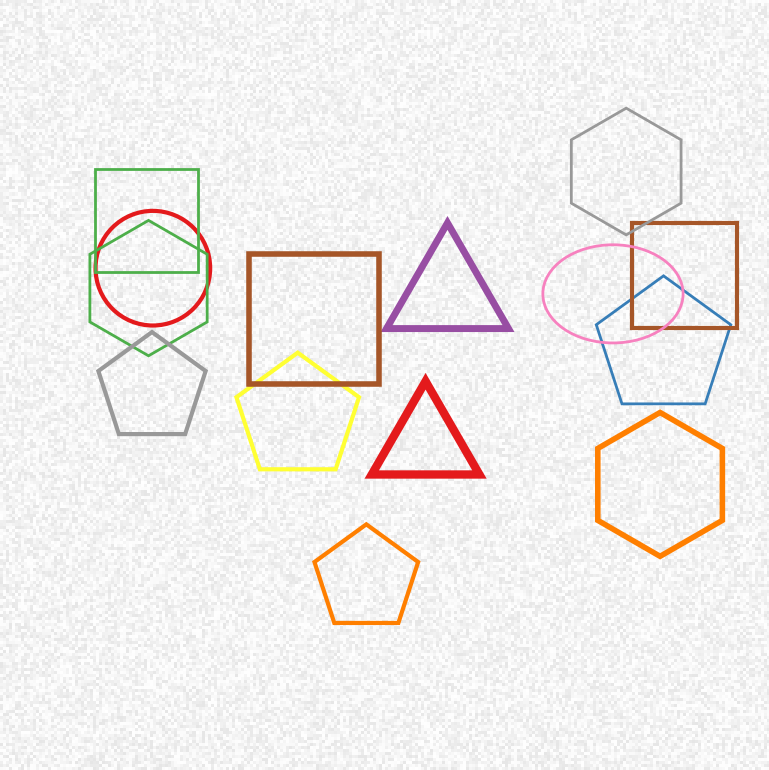[{"shape": "triangle", "thickness": 3, "radius": 0.4, "center": [0.553, 0.424]}, {"shape": "circle", "thickness": 1.5, "radius": 0.37, "center": [0.199, 0.652]}, {"shape": "pentagon", "thickness": 1, "radius": 0.46, "center": [0.862, 0.55]}, {"shape": "hexagon", "thickness": 1, "radius": 0.44, "center": [0.193, 0.626]}, {"shape": "square", "thickness": 1, "radius": 0.34, "center": [0.191, 0.713]}, {"shape": "triangle", "thickness": 2.5, "radius": 0.46, "center": [0.581, 0.619]}, {"shape": "pentagon", "thickness": 1.5, "radius": 0.35, "center": [0.476, 0.248]}, {"shape": "hexagon", "thickness": 2, "radius": 0.47, "center": [0.857, 0.371]}, {"shape": "pentagon", "thickness": 1.5, "radius": 0.42, "center": [0.387, 0.458]}, {"shape": "square", "thickness": 2, "radius": 0.42, "center": [0.408, 0.586]}, {"shape": "square", "thickness": 1.5, "radius": 0.34, "center": [0.889, 0.642]}, {"shape": "oval", "thickness": 1, "radius": 0.46, "center": [0.796, 0.618]}, {"shape": "pentagon", "thickness": 1.5, "radius": 0.37, "center": [0.197, 0.496]}, {"shape": "hexagon", "thickness": 1, "radius": 0.41, "center": [0.813, 0.777]}]